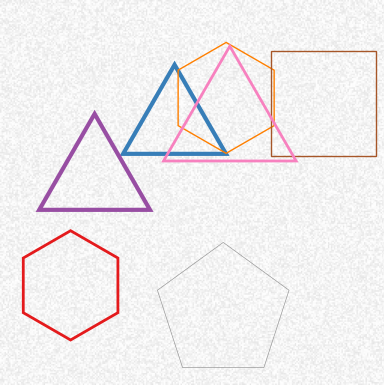[{"shape": "hexagon", "thickness": 2, "radius": 0.71, "center": [0.183, 0.259]}, {"shape": "triangle", "thickness": 3, "radius": 0.77, "center": [0.453, 0.678]}, {"shape": "triangle", "thickness": 3, "radius": 0.83, "center": [0.246, 0.538]}, {"shape": "hexagon", "thickness": 1, "radius": 0.72, "center": [0.587, 0.746]}, {"shape": "square", "thickness": 1, "radius": 0.69, "center": [0.841, 0.731]}, {"shape": "triangle", "thickness": 2, "radius": 0.99, "center": [0.597, 0.681]}, {"shape": "pentagon", "thickness": 0.5, "radius": 0.9, "center": [0.58, 0.191]}]